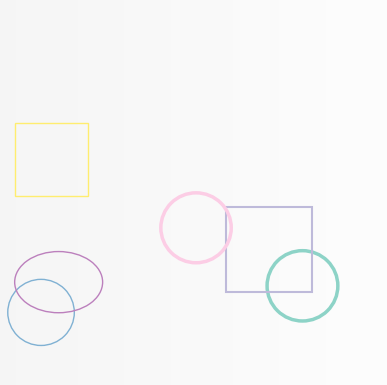[{"shape": "circle", "thickness": 2.5, "radius": 0.46, "center": [0.781, 0.258]}, {"shape": "square", "thickness": 1.5, "radius": 0.55, "center": [0.694, 0.351]}, {"shape": "circle", "thickness": 1, "radius": 0.43, "center": [0.106, 0.189]}, {"shape": "circle", "thickness": 2.5, "radius": 0.45, "center": [0.506, 0.408]}, {"shape": "oval", "thickness": 1, "radius": 0.57, "center": [0.151, 0.267]}, {"shape": "square", "thickness": 1, "radius": 0.47, "center": [0.133, 0.585]}]